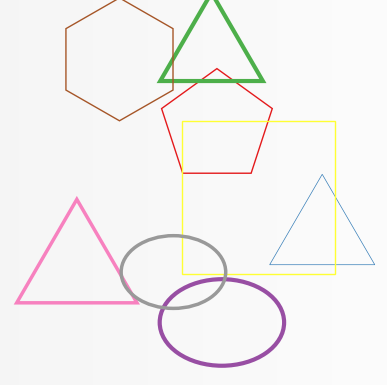[{"shape": "pentagon", "thickness": 1, "radius": 0.75, "center": [0.56, 0.672]}, {"shape": "triangle", "thickness": 0.5, "radius": 0.78, "center": [0.832, 0.391]}, {"shape": "triangle", "thickness": 3, "radius": 0.76, "center": [0.546, 0.866]}, {"shape": "oval", "thickness": 3, "radius": 0.8, "center": [0.573, 0.162]}, {"shape": "square", "thickness": 1, "radius": 0.99, "center": [0.667, 0.486]}, {"shape": "hexagon", "thickness": 1, "radius": 0.8, "center": [0.308, 0.846]}, {"shape": "triangle", "thickness": 2.5, "radius": 0.9, "center": [0.198, 0.303]}, {"shape": "oval", "thickness": 2.5, "radius": 0.67, "center": [0.448, 0.293]}]